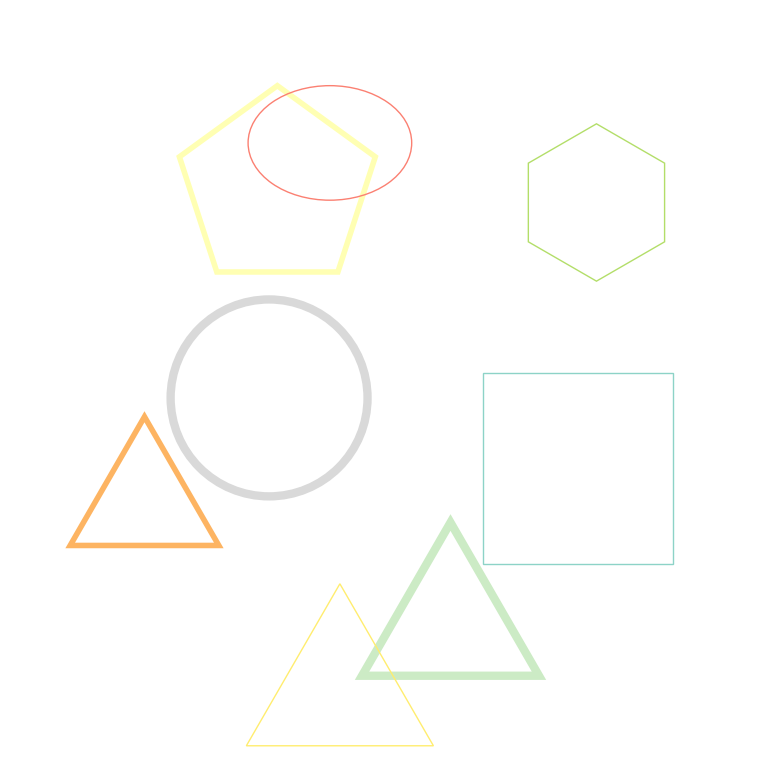[{"shape": "square", "thickness": 0.5, "radius": 0.62, "center": [0.751, 0.391]}, {"shape": "pentagon", "thickness": 2, "radius": 0.67, "center": [0.36, 0.755]}, {"shape": "oval", "thickness": 0.5, "radius": 0.53, "center": [0.428, 0.814]}, {"shape": "triangle", "thickness": 2, "radius": 0.56, "center": [0.188, 0.347]}, {"shape": "hexagon", "thickness": 0.5, "radius": 0.51, "center": [0.775, 0.737]}, {"shape": "circle", "thickness": 3, "radius": 0.64, "center": [0.349, 0.483]}, {"shape": "triangle", "thickness": 3, "radius": 0.66, "center": [0.585, 0.189]}, {"shape": "triangle", "thickness": 0.5, "radius": 0.7, "center": [0.441, 0.102]}]